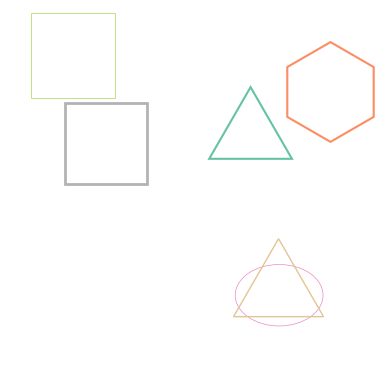[{"shape": "triangle", "thickness": 1.5, "radius": 0.62, "center": [0.651, 0.65]}, {"shape": "hexagon", "thickness": 1.5, "radius": 0.65, "center": [0.858, 0.761]}, {"shape": "oval", "thickness": 0.5, "radius": 0.57, "center": [0.725, 0.233]}, {"shape": "square", "thickness": 0.5, "radius": 0.55, "center": [0.189, 0.856]}, {"shape": "triangle", "thickness": 1, "radius": 0.67, "center": [0.723, 0.245]}, {"shape": "square", "thickness": 2, "radius": 0.53, "center": [0.276, 0.627]}]